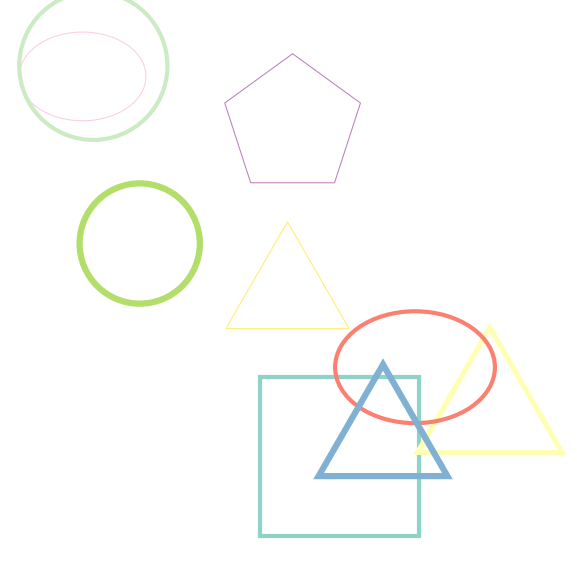[{"shape": "square", "thickness": 2, "radius": 0.69, "center": [0.588, 0.209]}, {"shape": "triangle", "thickness": 2.5, "radius": 0.72, "center": [0.848, 0.288]}, {"shape": "oval", "thickness": 2, "radius": 0.69, "center": [0.719, 0.363]}, {"shape": "triangle", "thickness": 3, "radius": 0.64, "center": [0.663, 0.239]}, {"shape": "circle", "thickness": 3, "radius": 0.52, "center": [0.242, 0.577]}, {"shape": "oval", "thickness": 0.5, "radius": 0.55, "center": [0.143, 0.867]}, {"shape": "pentagon", "thickness": 0.5, "radius": 0.62, "center": [0.507, 0.783]}, {"shape": "circle", "thickness": 2, "radius": 0.64, "center": [0.162, 0.885]}, {"shape": "triangle", "thickness": 0.5, "radius": 0.62, "center": [0.498, 0.492]}]